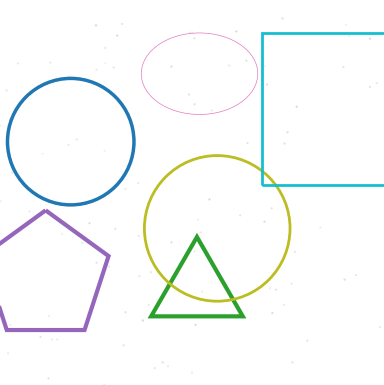[{"shape": "circle", "thickness": 2.5, "radius": 0.82, "center": [0.184, 0.632]}, {"shape": "triangle", "thickness": 3, "radius": 0.69, "center": [0.512, 0.247]}, {"shape": "pentagon", "thickness": 3, "radius": 0.86, "center": [0.119, 0.282]}, {"shape": "oval", "thickness": 0.5, "radius": 0.76, "center": [0.518, 0.809]}, {"shape": "circle", "thickness": 2, "radius": 0.95, "center": [0.564, 0.407]}, {"shape": "square", "thickness": 2, "radius": 0.99, "center": [0.879, 0.717]}]